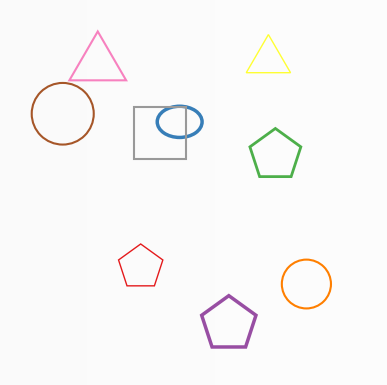[{"shape": "pentagon", "thickness": 1, "radius": 0.3, "center": [0.363, 0.306]}, {"shape": "oval", "thickness": 2.5, "radius": 0.29, "center": [0.464, 0.684]}, {"shape": "pentagon", "thickness": 2, "radius": 0.35, "center": [0.711, 0.597]}, {"shape": "pentagon", "thickness": 2.5, "radius": 0.37, "center": [0.591, 0.158]}, {"shape": "circle", "thickness": 1.5, "radius": 0.32, "center": [0.791, 0.262]}, {"shape": "triangle", "thickness": 1, "radius": 0.33, "center": [0.693, 0.844]}, {"shape": "circle", "thickness": 1.5, "radius": 0.4, "center": [0.162, 0.705]}, {"shape": "triangle", "thickness": 1.5, "radius": 0.42, "center": [0.252, 0.834]}, {"shape": "square", "thickness": 1.5, "radius": 0.34, "center": [0.413, 0.655]}]